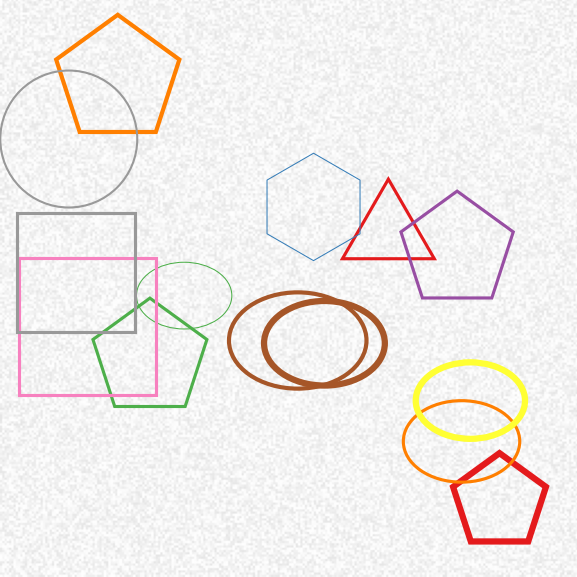[{"shape": "pentagon", "thickness": 3, "radius": 0.42, "center": [0.865, 0.13]}, {"shape": "triangle", "thickness": 1.5, "radius": 0.46, "center": [0.672, 0.597]}, {"shape": "hexagon", "thickness": 0.5, "radius": 0.46, "center": [0.543, 0.641]}, {"shape": "oval", "thickness": 0.5, "radius": 0.41, "center": [0.319, 0.487]}, {"shape": "pentagon", "thickness": 1.5, "radius": 0.52, "center": [0.26, 0.379]}, {"shape": "pentagon", "thickness": 1.5, "radius": 0.51, "center": [0.792, 0.566]}, {"shape": "oval", "thickness": 1.5, "radius": 0.5, "center": [0.799, 0.235]}, {"shape": "pentagon", "thickness": 2, "radius": 0.56, "center": [0.204, 0.861]}, {"shape": "oval", "thickness": 3, "radius": 0.47, "center": [0.815, 0.305]}, {"shape": "oval", "thickness": 2, "radius": 0.6, "center": [0.516, 0.41]}, {"shape": "oval", "thickness": 3, "radius": 0.52, "center": [0.562, 0.405]}, {"shape": "square", "thickness": 1.5, "radius": 0.59, "center": [0.152, 0.433]}, {"shape": "circle", "thickness": 1, "radius": 0.59, "center": [0.119, 0.758]}, {"shape": "square", "thickness": 1.5, "radius": 0.51, "center": [0.132, 0.527]}]